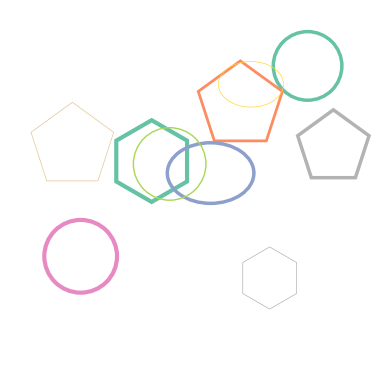[{"shape": "hexagon", "thickness": 3, "radius": 0.53, "center": [0.394, 0.582]}, {"shape": "circle", "thickness": 2.5, "radius": 0.45, "center": [0.799, 0.829]}, {"shape": "pentagon", "thickness": 2, "radius": 0.57, "center": [0.624, 0.727]}, {"shape": "oval", "thickness": 2.5, "radius": 0.56, "center": [0.547, 0.55]}, {"shape": "circle", "thickness": 3, "radius": 0.47, "center": [0.21, 0.334]}, {"shape": "circle", "thickness": 1, "radius": 0.47, "center": [0.441, 0.574]}, {"shape": "oval", "thickness": 0.5, "radius": 0.42, "center": [0.652, 0.781]}, {"shape": "pentagon", "thickness": 0.5, "radius": 0.56, "center": [0.188, 0.621]}, {"shape": "hexagon", "thickness": 0.5, "radius": 0.4, "center": [0.7, 0.278]}, {"shape": "pentagon", "thickness": 2.5, "radius": 0.49, "center": [0.866, 0.617]}]